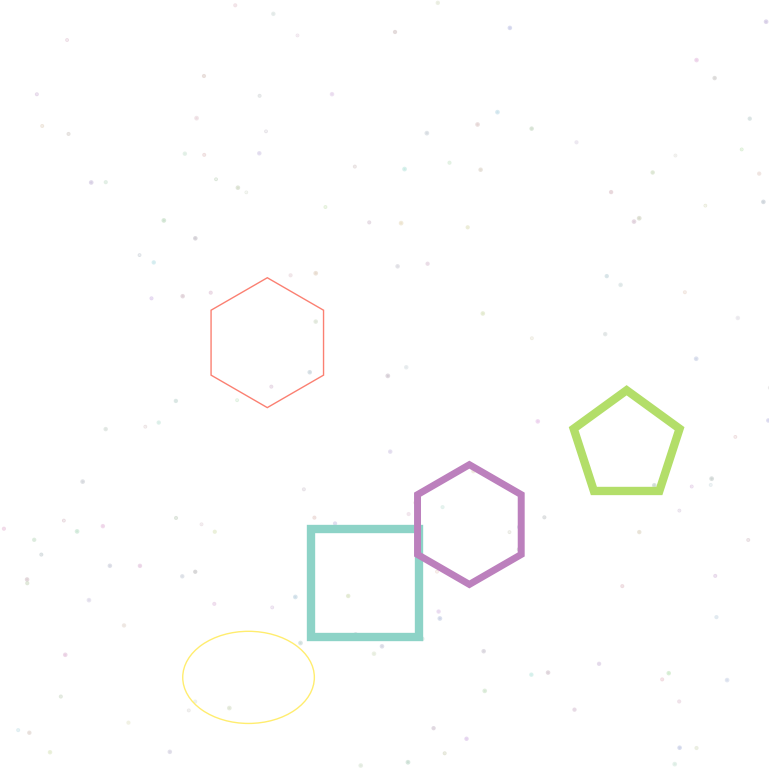[{"shape": "square", "thickness": 3, "radius": 0.35, "center": [0.474, 0.243]}, {"shape": "hexagon", "thickness": 0.5, "radius": 0.42, "center": [0.347, 0.555]}, {"shape": "pentagon", "thickness": 3, "radius": 0.36, "center": [0.814, 0.421]}, {"shape": "hexagon", "thickness": 2.5, "radius": 0.39, "center": [0.61, 0.319]}, {"shape": "oval", "thickness": 0.5, "radius": 0.43, "center": [0.323, 0.12]}]